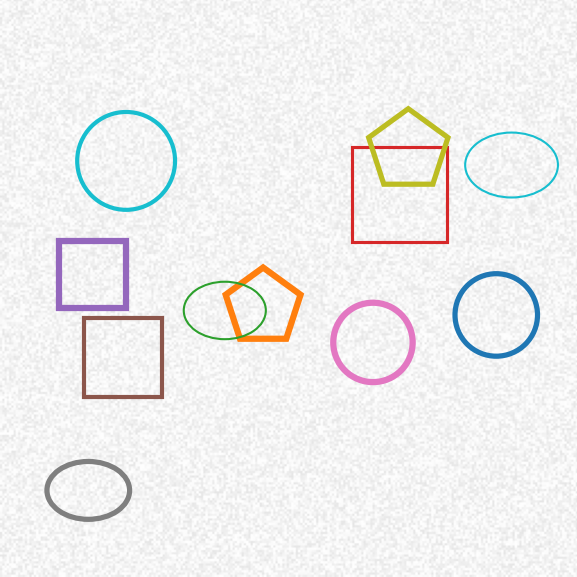[{"shape": "circle", "thickness": 2.5, "radius": 0.36, "center": [0.859, 0.454]}, {"shape": "pentagon", "thickness": 3, "radius": 0.34, "center": [0.456, 0.468]}, {"shape": "oval", "thickness": 1, "radius": 0.36, "center": [0.389, 0.462]}, {"shape": "square", "thickness": 1.5, "radius": 0.41, "center": [0.691, 0.663]}, {"shape": "square", "thickness": 3, "radius": 0.29, "center": [0.16, 0.523]}, {"shape": "square", "thickness": 2, "radius": 0.34, "center": [0.213, 0.38]}, {"shape": "circle", "thickness": 3, "radius": 0.34, "center": [0.646, 0.406]}, {"shape": "oval", "thickness": 2.5, "radius": 0.36, "center": [0.153, 0.15]}, {"shape": "pentagon", "thickness": 2.5, "radius": 0.36, "center": [0.707, 0.739]}, {"shape": "circle", "thickness": 2, "radius": 0.42, "center": [0.218, 0.721]}, {"shape": "oval", "thickness": 1, "radius": 0.4, "center": [0.886, 0.713]}]